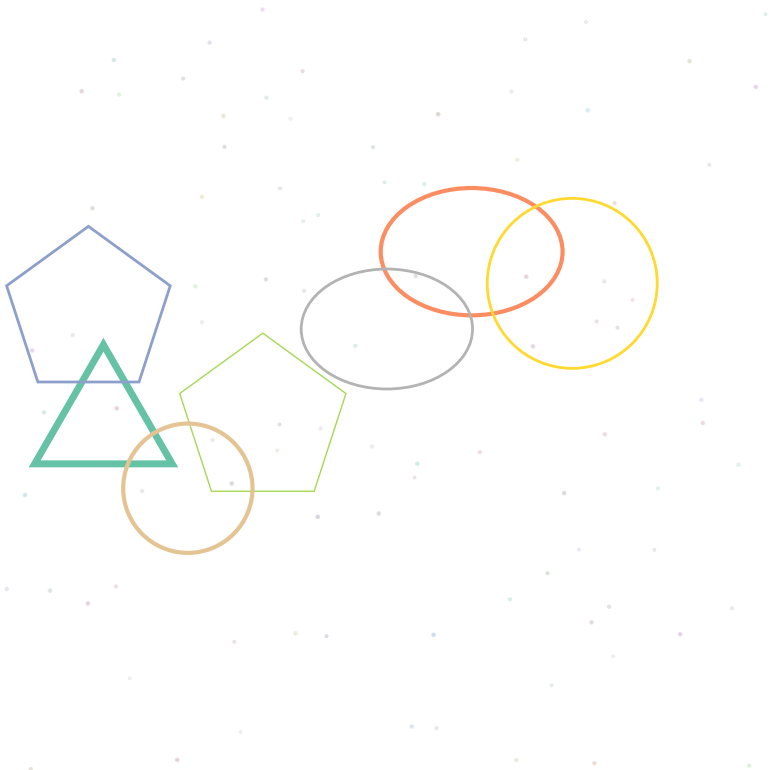[{"shape": "triangle", "thickness": 2.5, "radius": 0.52, "center": [0.134, 0.449]}, {"shape": "oval", "thickness": 1.5, "radius": 0.59, "center": [0.613, 0.673]}, {"shape": "pentagon", "thickness": 1, "radius": 0.56, "center": [0.115, 0.594]}, {"shape": "pentagon", "thickness": 0.5, "radius": 0.57, "center": [0.341, 0.454]}, {"shape": "circle", "thickness": 1, "radius": 0.55, "center": [0.743, 0.632]}, {"shape": "circle", "thickness": 1.5, "radius": 0.42, "center": [0.244, 0.366]}, {"shape": "oval", "thickness": 1, "radius": 0.56, "center": [0.502, 0.573]}]